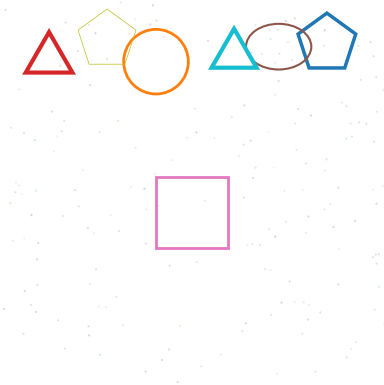[{"shape": "pentagon", "thickness": 2.5, "radius": 0.39, "center": [0.849, 0.887]}, {"shape": "circle", "thickness": 2, "radius": 0.42, "center": [0.405, 0.84]}, {"shape": "triangle", "thickness": 3, "radius": 0.35, "center": [0.127, 0.847]}, {"shape": "oval", "thickness": 1.5, "radius": 0.42, "center": [0.724, 0.879]}, {"shape": "square", "thickness": 2, "radius": 0.46, "center": [0.499, 0.448]}, {"shape": "pentagon", "thickness": 0.5, "radius": 0.4, "center": [0.278, 0.897]}, {"shape": "triangle", "thickness": 3, "radius": 0.34, "center": [0.608, 0.858]}]